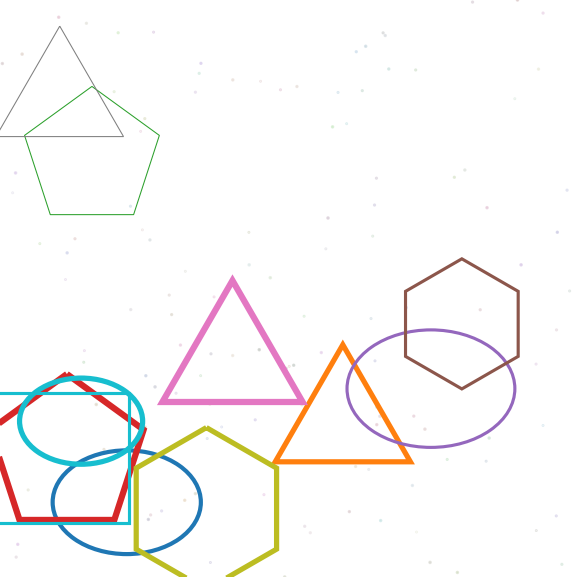[{"shape": "oval", "thickness": 2, "radius": 0.64, "center": [0.219, 0.129]}, {"shape": "triangle", "thickness": 2.5, "radius": 0.68, "center": [0.594, 0.267]}, {"shape": "pentagon", "thickness": 0.5, "radius": 0.61, "center": [0.159, 0.727]}, {"shape": "pentagon", "thickness": 3, "radius": 0.7, "center": [0.116, 0.212]}, {"shape": "oval", "thickness": 1.5, "radius": 0.73, "center": [0.746, 0.326]}, {"shape": "hexagon", "thickness": 1.5, "radius": 0.56, "center": [0.8, 0.438]}, {"shape": "triangle", "thickness": 3, "radius": 0.7, "center": [0.403, 0.373]}, {"shape": "triangle", "thickness": 0.5, "radius": 0.64, "center": [0.103, 0.826]}, {"shape": "hexagon", "thickness": 2.5, "radius": 0.7, "center": [0.357, 0.118]}, {"shape": "oval", "thickness": 2.5, "radius": 0.53, "center": [0.14, 0.27]}, {"shape": "square", "thickness": 1.5, "radius": 0.57, "center": [0.111, 0.206]}]